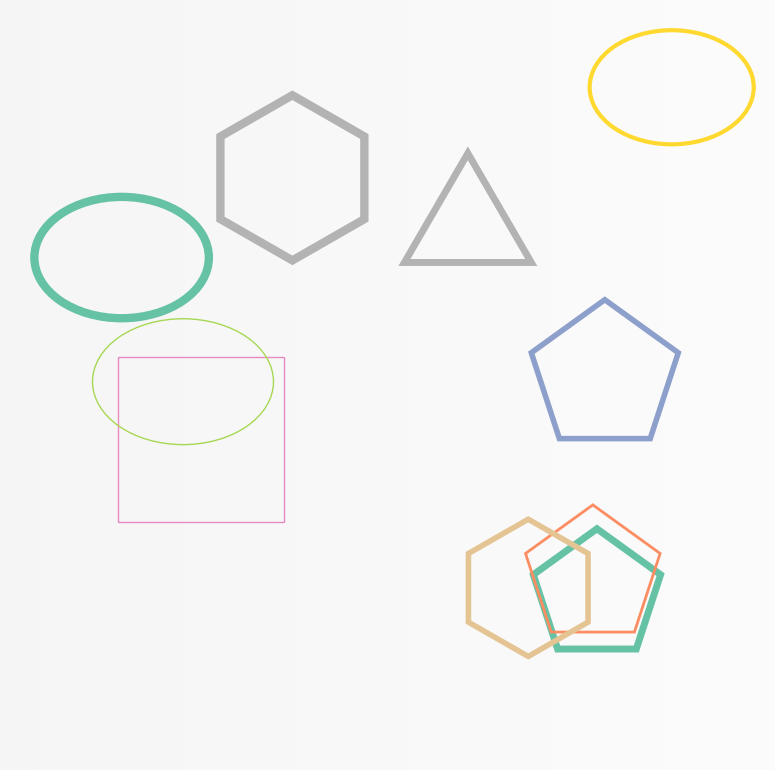[{"shape": "oval", "thickness": 3, "radius": 0.56, "center": [0.157, 0.666]}, {"shape": "pentagon", "thickness": 2.5, "radius": 0.43, "center": [0.77, 0.227]}, {"shape": "pentagon", "thickness": 1, "radius": 0.46, "center": [0.765, 0.253]}, {"shape": "pentagon", "thickness": 2, "radius": 0.5, "center": [0.78, 0.511]}, {"shape": "square", "thickness": 0.5, "radius": 0.54, "center": [0.259, 0.429]}, {"shape": "oval", "thickness": 0.5, "radius": 0.58, "center": [0.236, 0.504]}, {"shape": "oval", "thickness": 1.5, "radius": 0.53, "center": [0.867, 0.887]}, {"shape": "hexagon", "thickness": 2, "radius": 0.45, "center": [0.682, 0.237]}, {"shape": "triangle", "thickness": 2.5, "radius": 0.47, "center": [0.604, 0.706]}, {"shape": "hexagon", "thickness": 3, "radius": 0.54, "center": [0.377, 0.769]}]